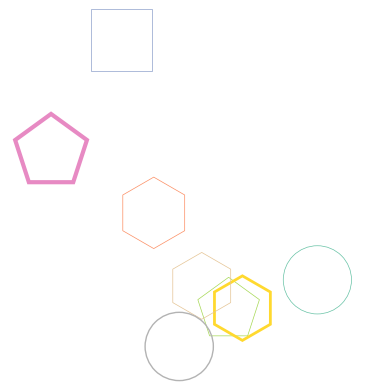[{"shape": "circle", "thickness": 0.5, "radius": 0.44, "center": [0.824, 0.273]}, {"shape": "hexagon", "thickness": 0.5, "radius": 0.46, "center": [0.399, 0.447]}, {"shape": "square", "thickness": 0.5, "radius": 0.4, "center": [0.315, 0.896]}, {"shape": "pentagon", "thickness": 3, "radius": 0.49, "center": [0.133, 0.606]}, {"shape": "pentagon", "thickness": 0.5, "radius": 0.42, "center": [0.594, 0.196]}, {"shape": "hexagon", "thickness": 2, "radius": 0.42, "center": [0.63, 0.2]}, {"shape": "hexagon", "thickness": 0.5, "radius": 0.43, "center": [0.524, 0.257]}, {"shape": "circle", "thickness": 1, "radius": 0.44, "center": [0.466, 0.1]}]